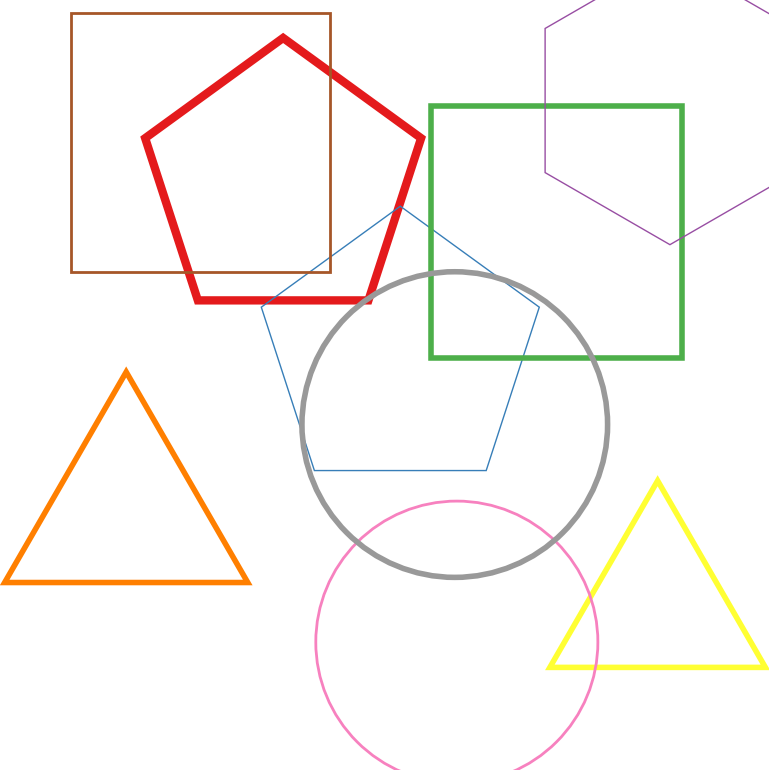[{"shape": "pentagon", "thickness": 3, "radius": 0.94, "center": [0.368, 0.762]}, {"shape": "pentagon", "thickness": 0.5, "radius": 0.95, "center": [0.52, 0.542]}, {"shape": "square", "thickness": 2, "radius": 0.82, "center": [0.723, 0.699]}, {"shape": "hexagon", "thickness": 0.5, "radius": 0.94, "center": [0.87, 0.869]}, {"shape": "triangle", "thickness": 2, "radius": 0.91, "center": [0.164, 0.335]}, {"shape": "triangle", "thickness": 2, "radius": 0.81, "center": [0.854, 0.214]}, {"shape": "square", "thickness": 1, "radius": 0.84, "center": [0.26, 0.815]}, {"shape": "circle", "thickness": 1, "radius": 0.92, "center": [0.593, 0.166]}, {"shape": "circle", "thickness": 2, "radius": 0.99, "center": [0.591, 0.449]}]